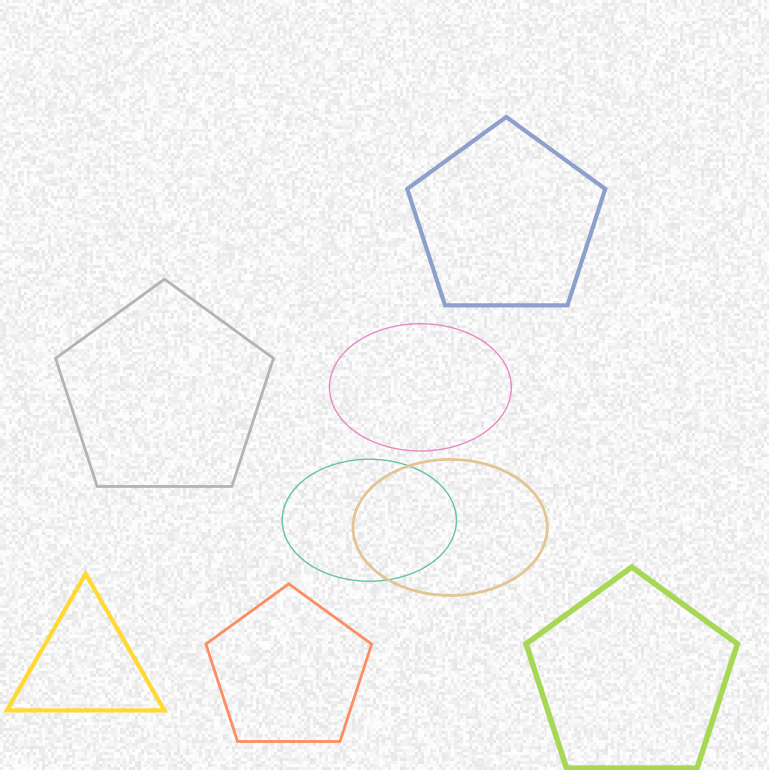[{"shape": "oval", "thickness": 0.5, "radius": 0.57, "center": [0.48, 0.324]}, {"shape": "pentagon", "thickness": 1, "radius": 0.57, "center": [0.375, 0.129]}, {"shape": "pentagon", "thickness": 1.5, "radius": 0.68, "center": [0.657, 0.713]}, {"shape": "oval", "thickness": 0.5, "radius": 0.59, "center": [0.546, 0.497]}, {"shape": "pentagon", "thickness": 2, "radius": 0.72, "center": [0.82, 0.119]}, {"shape": "triangle", "thickness": 1.5, "radius": 0.59, "center": [0.111, 0.136]}, {"shape": "oval", "thickness": 1, "radius": 0.63, "center": [0.585, 0.315]}, {"shape": "pentagon", "thickness": 1, "radius": 0.74, "center": [0.214, 0.489]}]